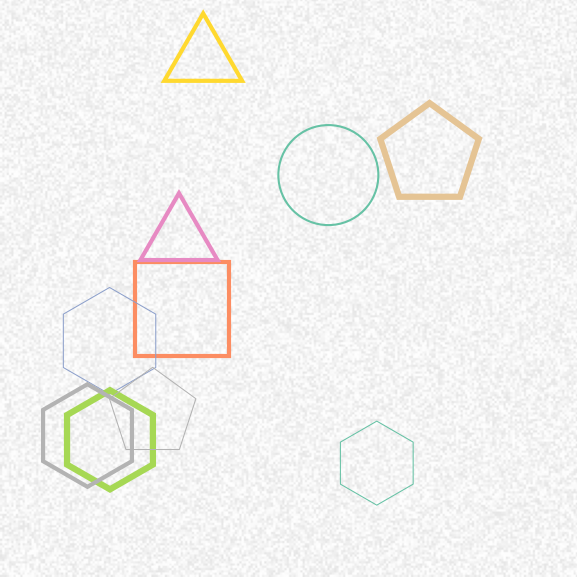[{"shape": "hexagon", "thickness": 0.5, "radius": 0.36, "center": [0.652, 0.197]}, {"shape": "circle", "thickness": 1, "radius": 0.43, "center": [0.569, 0.696]}, {"shape": "square", "thickness": 2, "radius": 0.41, "center": [0.316, 0.464]}, {"shape": "hexagon", "thickness": 0.5, "radius": 0.46, "center": [0.19, 0.409]}, {"shape": "triangle", "thickness": 2, "radius": 0.39, "center": [0.31, 0.587]}, {"shape": "hexagon", "thickness": 3, "radius": 0.43, "center": [0.19, 0.238]}, {"shape": "triangle", "thickness": 2, "radius": 0.39, "center": [0.352, 0.898]}, {"shape": "pentagon", "thickness": 3, "radius": 0.45, "center": [0.744, 0.731]}, {"shape": "pentagon", "thickness": 0.5, "radius": 0.39, "center": [0.264, 0.284]}, {"shape": "hexagon", "thickness": 2, "radius": 0.44, "center": [0.152, 0.245]}]